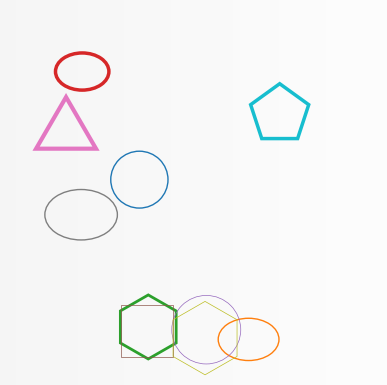[{"shape": "circle", "thickness": 1, "radius": 0.37, "center": [0.36, 0.533]}, {"shape": "oval", "thickness": 1, "radius": 0.39, "center": [0.642, 0.118]}, {"shape": "hexagon", "thickness": 2, "radius": 0.42, "center": [0.383, 0.151]}, {"shape": "oval", "thickness": 2.5, "radius": 0.34, "center": [0.212, 0.814]}, {"shape": "circle", "thickness": 0.5, "radius": 0.44, "center": [0.532, 0.144]}, {"shape": "square", "thickness": 0.5, "radius": 0.34, "center": [0.38, 0.141]}, {"shape": "triangle", "thickness": 3, "radius": 0.45, "center": [0.17, 0.658]}, {"shape": "oval", "thickness": 1, "radius": 0.47, "center": [0.209, 0.442]}, {"shape": "hexagon", "thickness": 0.5, "radius": 0.48, "center": [0.529, 0.122]}, {"shape": "pentagon", "thickness": 2.5, "radius": 0.39, "center": [0.722, 0.704]}]